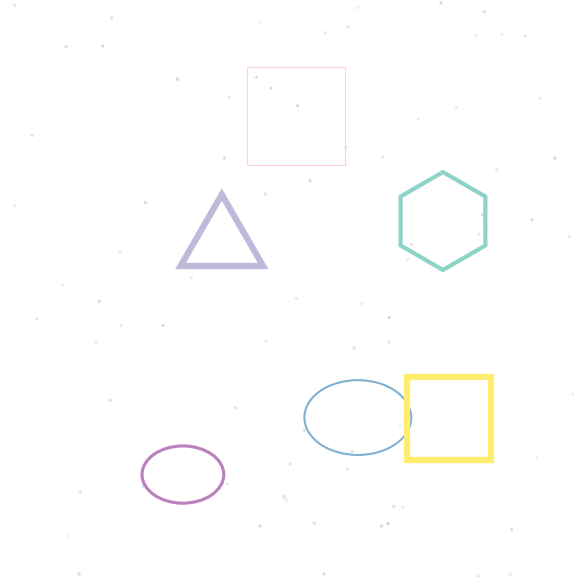[{"shape": "hexagon", "thickness": 2, "radius": 0.42, "center": [0.767, 0.616]}, {"shape": "triangle", "thickness": 3, "radius": 0.41, "center": [0.384, 0.58]}, {"shape": "oval", "thickness": 1, "radius": 0.46, "center": [0.62, 0.276]}, {"shape": "square", "thickness": 0.5, "radius": 0.42, "center": [0.513, 0.799]}, {"shape": "oval", "thickness": 1.5, "radius": 0.35, "center": [0.317, 0.177]}, {"shape": "square", "thickness": 3, "radius": 0.36, "center": [0.778, 0.275]}]